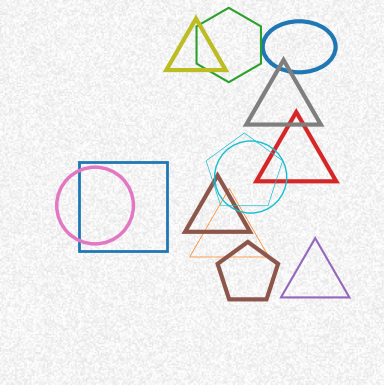[{"shape": "square", "thickness": 2, "radius": 0.58, "center": [0.319, 0.464]}, {"shape": "oval", "thickness": 3, "radius": 0.47, "center": [0.777, 0.878]}, {"shape": "triangle", "thickness": 0.5, "radius": 0.59, "center": [0.595, 0.392]}, {"shape": "hexagon", "thickness": 1.5, "radius": 0.48, "center": [0.594, 0.883]}, {"shape": "triangle", "thickness": 3, "radius": 0.6, "center": [0.769, 0.589]}, {"shape": "triangle", "thickness": 1.5, "radius": 0.51, "center": [0.819, 0.279]}, {"shape": "triangle", "thickness": 3, "radius": 0.49, "center": [0.565, 0.447]}, {"shape": "pentagon", "thickness": 3, "radius": 0.41, "center": [0.644, 0.289]}, {"shape": "circle", "thickness": 2.5, "radius": 0.5, "center": [0.247, 0.466]}, {"shape": "triangle", "thickness": 3, "radius": 0.56, "center": [0.736, 0.732]}, {"shape": "triangle", "thickness": 3, "radius": 0.45, "center": [0.509, 0.863]}, {"shape": "pentagon", "thickness": 0.5, "radius": 0.52, "center": [0.635, 0.55]}, {"shape": "circle", "thickness": 1, "radius": 0.47, "center": [0.651, 0.54]}]